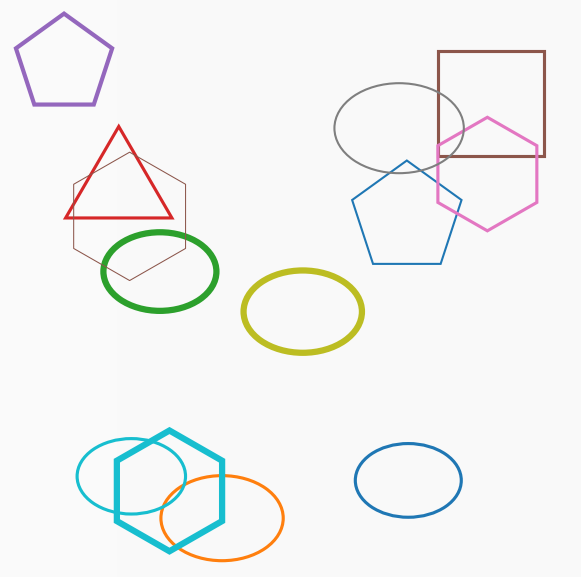[{"shape": "pentagon", "thickness": 1, "radius": 0.49, "center": [0.7, 0.622]}, {"shape": "oval", "thickness": 1.5, "radius": 0.46, "center": [0.702, 0.167]}, {"shape": "oval", "thickness": 1.5, "radius": 0.53, "center": [0.382, 0.102]}, {"shape": "oval", "thickness": 3, "radius": 0.49, "center": [0.275, 0.529]}, {"shape": "triangle", "thickness": 1.5, "radius": 0.53, "center": [0.204, 0.675]}, {"shape": "pentagon", "thickness": 2, "radius": 0.44, "center": [0.11, 0.889]}, {"shape": "square", "thickness": 1.5, "radius": 0.46, "center": [0.845, 0.819]}, {"shape": "hexagon", "thickness": 0.5, "radius": 0.56, "center": [0.223, 0.624]}, {"shape": "hexagon", "thickness": 1.5, "radius": 0.49, "center": [0.838, 0.698]}, {"shape": "oval", "thickness": 1, "radius": 0.56, "center": [0.687, 0.777]}, {"shape": "oval", "thickness": 3, "radius": 0.51, "center": [0.521, 0.46]}, {"shape": "oval", "thickness": 1.5, "radius": 0.47, "center": [0.226, 0.174]}, {"shape": "hexagon", "thickness": 3, "radius": 0.52, "center": [0.292, 0.149]}]